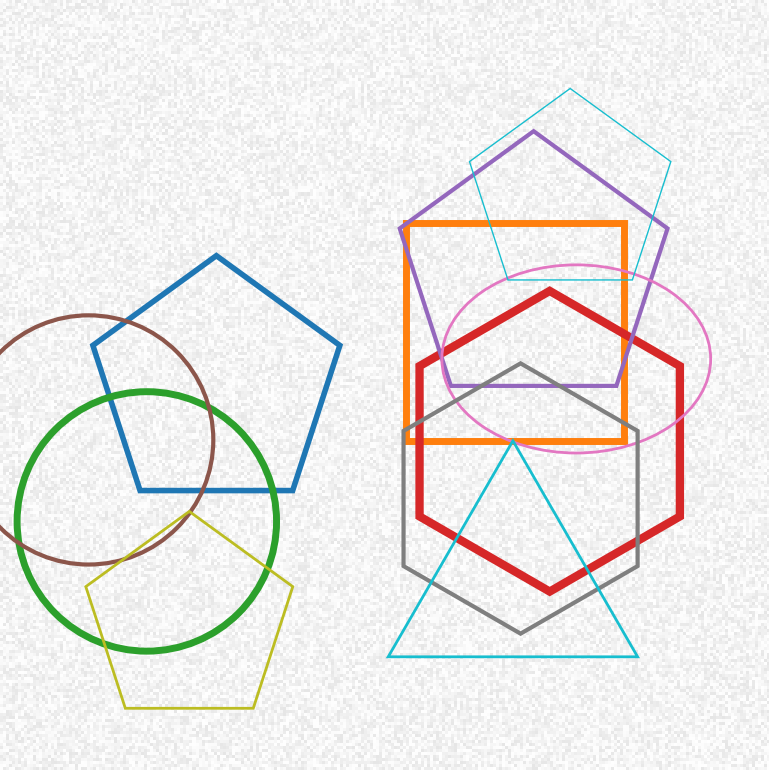[{"shape": "pentagon", "thickness": 2, "radius": 0.84, "center": [0.281, 0.499]}, {"shape": "square", "thickness": 2.5, "radius": 0.71, "center": [0.668, 0.569]}, {"shape": "circle", "thickness": 2.5, "radius": 0.84, "center": [0.191, 0.323]}, {"shape": "hexagon", "thickness": 3, "radius": 0.98, "center": [0.714, 0.427]}, {"shape": "pentagon", "thickness": 1.5, "radius": 0.91, "center": [0.693, 0.647]}, {"shape": "circle", "thickness": 1.5, "radius": 0.81, "center": [0.115, 0.429]}, {"shape": "oval", "thickness": 1, "radius": 0.87, "center": [0.748, 0.534]}, {"shape": "hexagon", "thickness": 1.5, "radius": 0.88, "center": [0.676, 0.353]}, {"shape": "pentagon", "thickness": 1, "radius": 0.71, "center": [0.246, 0.194]}, {"shape": "pentagon", "thickness": 0.5, "radius": 0.69, "center": [0.74, 0.748]}, {"shape": "triangle", "thickness": 1, "radius": 0.93, "center": [0.666, 0.24]}]